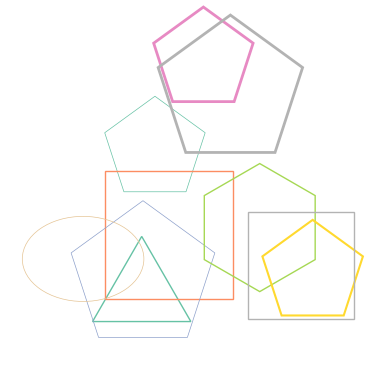[{"shape": "triangle", "thickness": 1, "radius": 0.74, "center": [0.368, 0.239]}, {"shape": "pentagon", "thickness": 0.5, "radius": 0.69, "center": [0.402, 0.613]}, {"shape": "square", "thickness": 1, "radius": 0.83, "center": [0.439, 0.389]}, {"shape": "pentagon", "thickness": 0.5, "radius": 0.98, "center": [0.371, 0.282]}, {"shape": "pentagon", "thickness": 2, "radius": 0.68, "center": [0.528, 0.846]}, {"shape": "hexagon", "thickness": 1, "radius": 0.83, "center": [0.675, 0.409]}, {"shape": "pentagon", "thickness": 1.5, "radius": 0.69, "center": [0.812, 0.292]}, {"shape": "oval", "thickness": 0.5, "radius": 0.79, "center": [0.216, 0.327]}, {"shape": "square", "thickness": 1, "radius": 0.69, "center": [0.781, 0.311]}, {"shape": "pentagon", "thickness": 2, "radius": 0.99, "center": [0.598, 0.764]}]